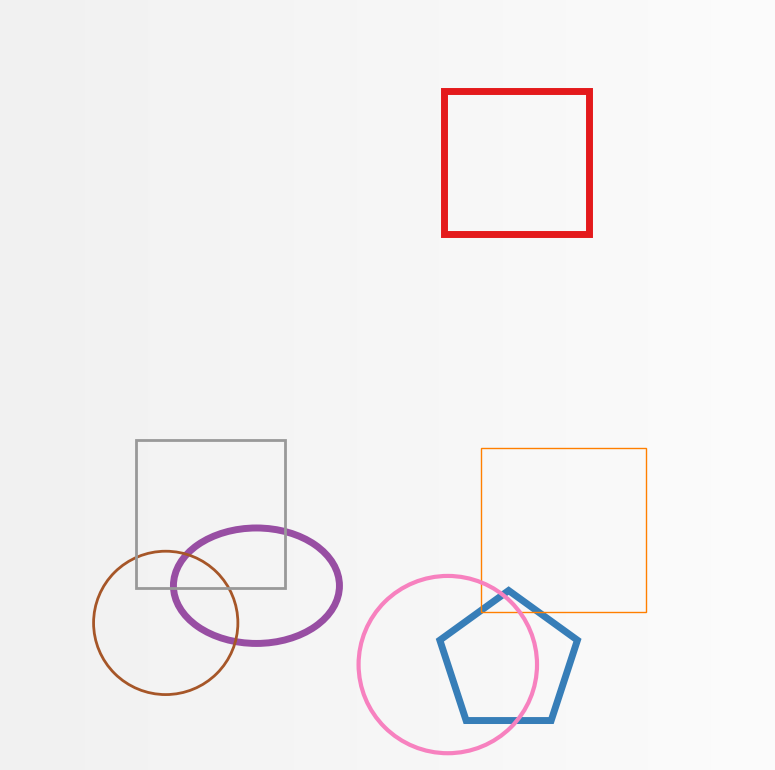[{"shape": "square", "thickness": 2.5, "radius": 0.46, "center": [0.666, 0.789]}, {"shape": "pentagon", "thickness": 2.5, "radius": 0.47, "center": [0.656, 0.14]}, {"shape": "oval", "thickness": 2.5, "radius": 0.54, "center": [0.331, 0.239]}, {"shape": "square", "thickness": 0.5, "radius": 0.53, "center": [0.727, 0.312]}, {"shape": "circle", "thickness": 1, "radius": 0.47, "center": [0.214, 0.191]}, {"shape": "circle", "thickness": 1.5, "radius": 0.58, "center": [0.578, 0.137]}, {"shape": "square", "thickness": 1, "radius": 0.48, "center": [0.272, 0.333]}]